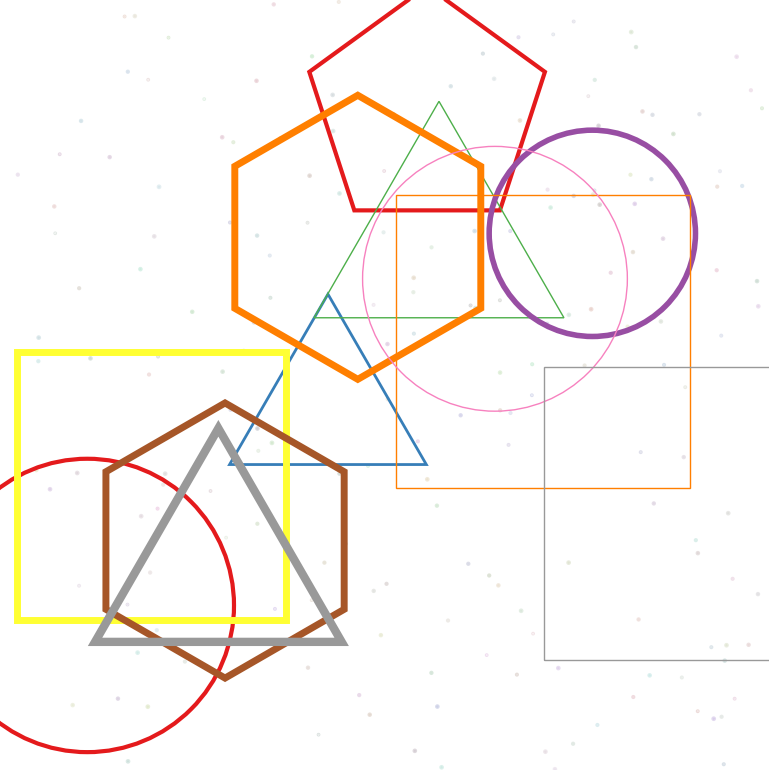[{"shape": "circle", "thickness": 1.5, "radius": 0.95, "center": [0.113, 0.214]}, {"shape": "pentagon", "thickness": 1.5, "radius": 0.8, "center": [0.555, 0.857]}, {"shape": "triangle", "thickness": 1, "radius": 0.74, "center": [0.426, 0.47]}, {"shape": "triangle", "thickness": 0.5, "radius": 0.94, "center": [0.57, 0.681]}, {"shape": "circle", "thickness": 2, "radius": 0.67, "center": [0.769, 0.697]}, {"shape": "square", "thickness": 0.5, "radius": 0.95, "center": [0.705, 0.556]}, {"shape": "hexagon", "thickness": 2.5, "radius": 0.92, "center": [0.465, 0.692]}, {"shape": "square", "thickness": 2.5, "radius": 0.87, "center": [0.197, 0.369]}, {"shape": "hexagon", "thickness": 2.5, "radius": 0.89, "center": [0.292, 0.298]}, {"shape": "circle", "thickness": 0.5, "radius": 0.86, "center": [0.643, 0.638]}, {"shape": "square", "thickness": 0.5, "radius": 0.95, "center": [0.896, 0.333]}, {"shape": "triangle", "thickness": 3, "radius": 0.92, "center": [0.284, 0.259]}]